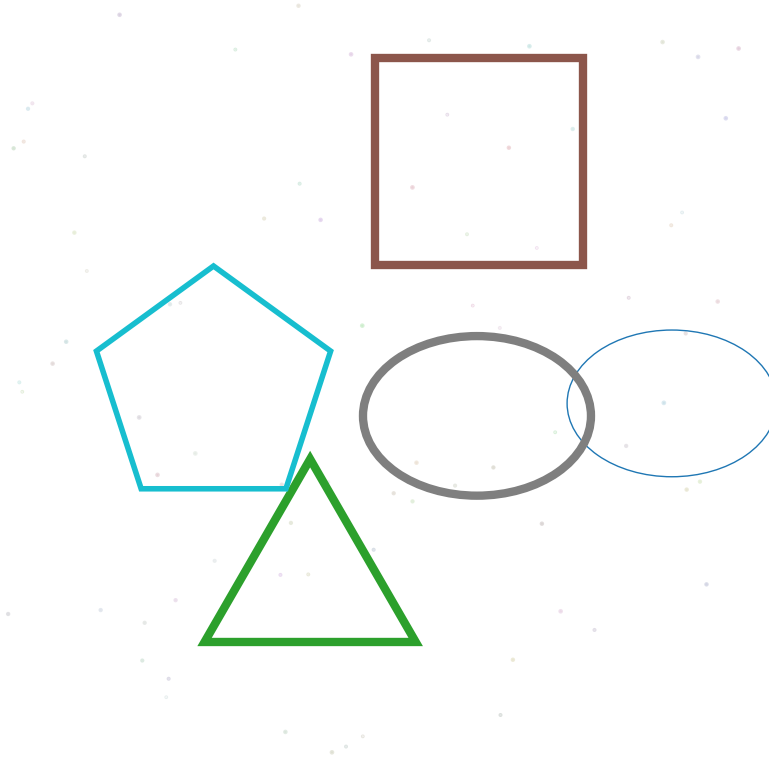[{"shape": "oval", "thickness": 0.5, "radius": 0.68, "center": [0.873, 0.476]}, {"shape": "triangle", "thickness": 3, "radius": 0.79, "center": [0.403, 0.245]}, {"shape": "square", "thickness": 3, "radius": 0.67, "center": [0.622, 0.79]}, {"shape": "oval", "thickness": 3, "radius": 0.74, "center": [0.619, 0.46]}, {"shape": "pentagon", "thickness": 2, "radius": 0.8, "center": [0.277, 0.495]}]